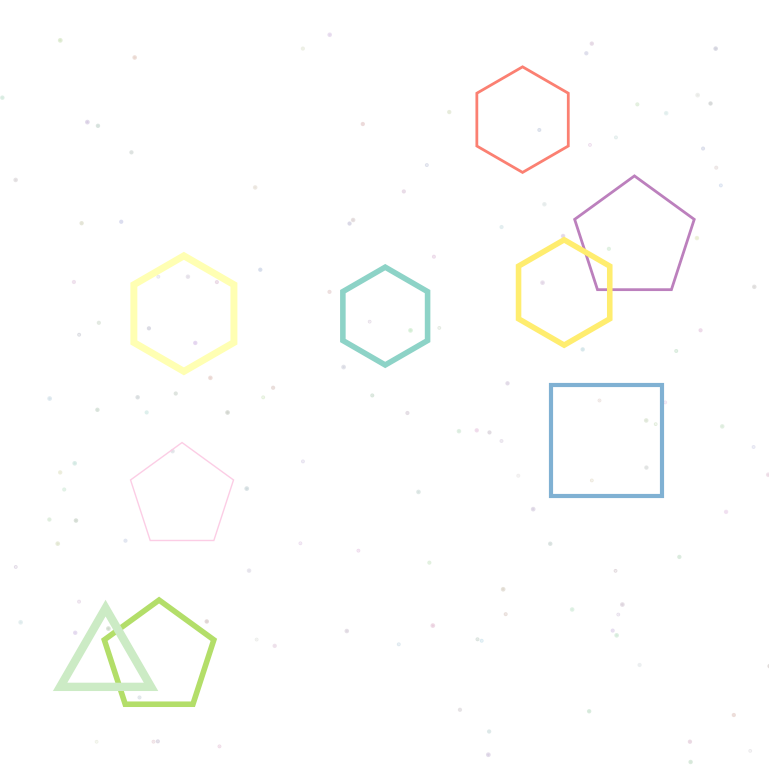[{"shape": "hexagon", "thickness": 2, "radius": 0.32, "center": [0.5, 0.59]}, {"shape": "hexagon", "thickness": 2.5, "radius": 0.38, "center": [0.239, 0.593]}, {"shape": "hexagon", "thickness": 1, "radius": 0.34, "center": [0.679, 0.845]}, {"shape": "square", "thickness": 1.5, "radius": 0.36, "center": [0.788, 0.428]}, {"shape": "pentagon", "thickness": 2, "radius": 0.37, "center": [0.207, 0.146]}, {"shape": "pentagon", "thickness": 0.5, "radius": 0.35, "center": [0.236, 0.355]}, {"shape": "pentagon", "thickness": 1, "radius": 0.41, "center": [0.824, 0.69]}, {"shape": "triangle", "thickness": 3, "radius": 0.34, "center": [0.137, 0.142]}, {"shape": "hexagon", "thickness": 2, "radius": 0.34, "center": [0.733, 0.62]}]